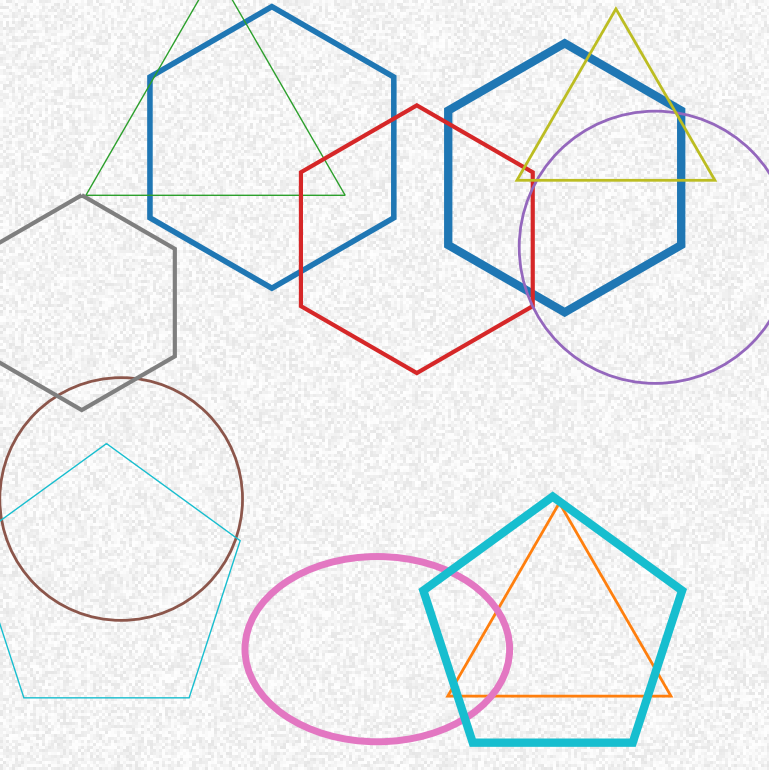[{"shape": "hexagon", "thickness": 2, "radius": 0.91, "center": [0.353, 0.809]}, {"shape": "hexagon", "thickness": 3, "radius": 0.87, "center": [0.733, 0.769]}, {"shape": "triangle", "thickness": 1, "radius": 0.84, "center": [0.726, 0.18]}, {"shape": "triangle", "thickness": 0.5, "radius": 0.97, "center": [0.28, 0.844]}, {"shape": "hexagon", "thickness": 1.5, "radius": 0.87, "center": [0.541, 0.689]}, {"shape": "circle", "thickness": 1, "radius": 0.88, "center": [0.851, 0.679]}, {"shape": "circle", "thickness": 1, "radius": 0.79, "center": [0.157, 0.352]}, {"shape": "oval", "thickness": 2.5, "radius": 0.86, "center": [0.49, 0.157]}, {"shape": "hexagon", "thickness": 1.5, "radius": 0.7, "center": [0.106, 0.607]}, {"shape": "triangle", "thickness": 1, "radius": 0.74, "center": [0.8, 0.84]}, {"shape": "pentagon", "thickness": 0.5, "radius": 0.91, "center": [0.138, 0.241]}, {"shape": "pentagon", "thickness": 3, "radius": 0.88, "center": [0.718, 0.178]}]